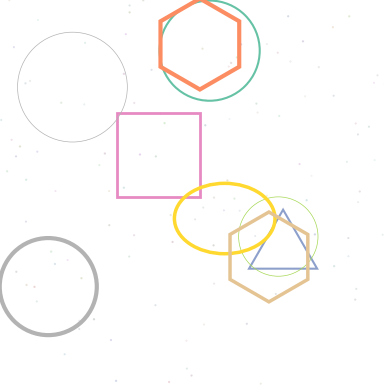[{"shape": "circle", "thickness": 1.5, "radius": 0.65, "center": [0.545, 0.868]}, {"shape": "hexagon", "thickness": 3, "radius": 0.59, "center": [0.519, 0.886]}, {"shape": "triangle", "thickness": 1.5, "radius": 0.51, "center": [0.735, 0.353]}, {"shape": "square", "thickness": 2, "radius": 0.54, "center": [0.412, 0.598]}, {"shape": "circle", "thickness": 0.5, "radius": 0.52, "center": [0.723, 0.386]}, {"shape": "oval", "thickness": 2.5, "radius": 0.65, "center": [0.584, 0.432]}, {"shape": "hexagon", "thickness": 2.5, "radius": 0.58, "center": [0.698, 0.333]}, {"shape": "circle", "thickness": 0.5, "radius": 0.71, "center": [0.188, 0.774]}, {"shape": "circle", "thickness": 3, "radius": 0.63, "center": [0.125, 0.256]}]